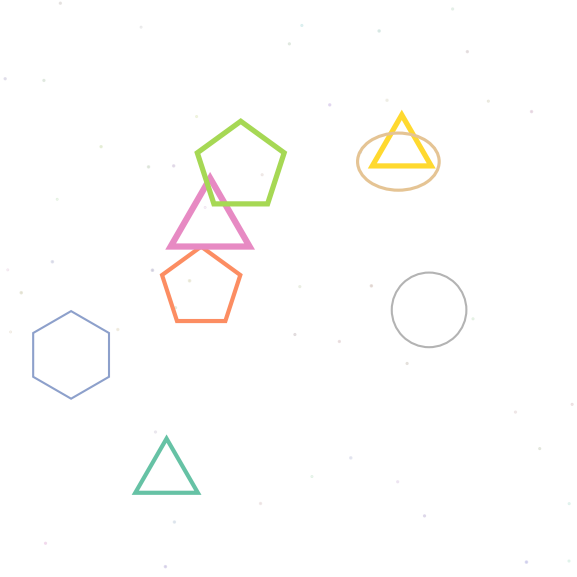[{"shape": "triangle", "thickness": 2, "radius": 0.31, "center": [0.288, 0.177]}, {"shape": "pentagon", "thickness": 2, "radius": 0.36, "center": [0.348, 0.501]}, {"shape": "hexagon", "thickness": 1, "radius": 0.38, "center": [0.123, 0.385]}, {"shape": "triangle", "thickness": 3, "radius": 0.39, "center": [0.364, 0.612]}, {"shape": "pentagon", "thickness": 2.5, "radius": 0.4, "center": [0.417, 0.71]}, {"shape": "triangle", "thickness": 2.5, "radius": 0.29, "center": [0.696, 0.741]}, {"shape": "oval", "thickness": 1.5, "radius": 0.35, "center": [0.69, 0.719]}, {"shape": "circle", "thickness": 1, "radius": 0.32, "center": [0.743, 0.463]}]